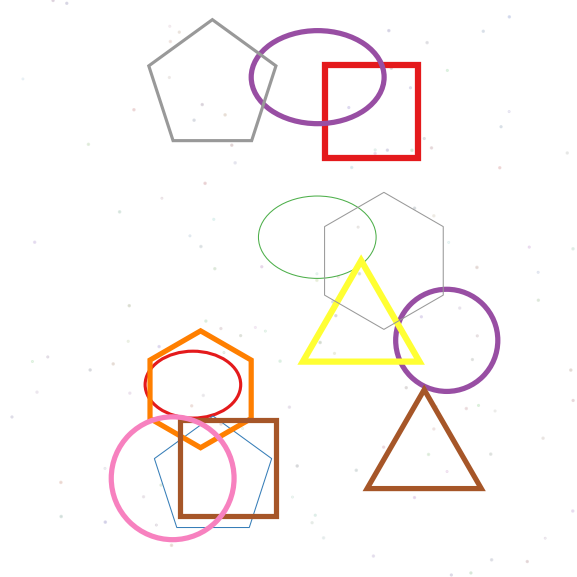[{"shape": "oval", "thickness": 1.5, "radius": 0.41, "center": [0.334, 0.333]}, {"shape": "square", "thickness": 3, "radius": 0.4, "center": [0.644, 0.806]}, {"shape": "pentagon", "thickness": 0.5, "radius": 0.53, "center": [0.369, 0.172]}, {"shape": "oval", "thickness": 0.5, "radius": 0.51, "center": [0.549, 0.588]}, {"shape": "circle", "thickness": 2.5, "radius": 0.44, "center": [0.774, 0.41]}, {"shape": "oval", "thickness": 2.5, "radius": 0.58, "center": [0.55, 0.866]}, {"shape": "hexagon", "thickness": 2.5, "radius": 0.51, "center": [0.347, 0.325]}, {"shape": "triangle", "thickness": 3, "radius": 0.58, "center": [0.625, 0.431]}, {"shape": "triangle", "thickness": 2.5, "radius": 0.57, "center": [0.735, 0.21]}, {"shape": "square", "thickness": 2.5, "radius": 0.41, "center": [0.394, 0.189]}, {"shape": "circle", "thickness": 2.5, "radius": 0.53, "center": [0.299, 0.171]}, {"shape": "hexagon", "thickness": 0.5, "radius": 0.59, "center": [0.665, 0.547]}, {"shape": "pentagon", "thickness": 1.5, "radius": 0.58, "center": [0.368, 0.849]}]